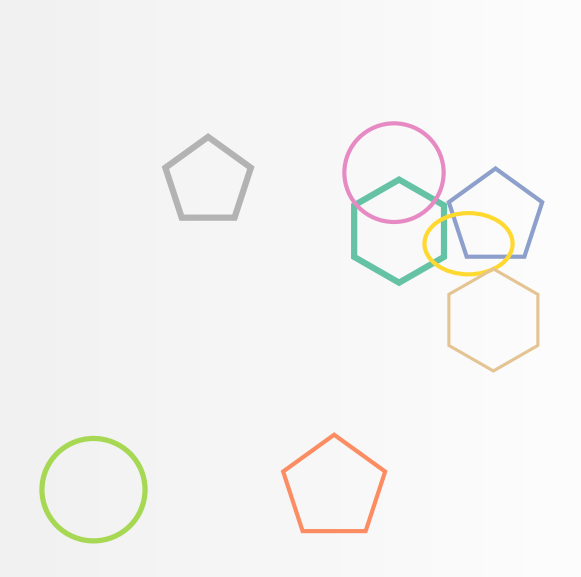[{"shape": "hexagon", "thickness": 3, "radius": 0.45, "center": [0.687, 0.599]}, {"shape": "pentagon", "thickness": 2, "radius": 0.46, "center": [0.575, 0.154]}, {"shape": "pentagon", "thickness": 2, "radius": 0.42, "center": [0.852, 0.623]}, {"shape": "circle", "thickness": 2, "radius": 0.43, "center": [0.678, 0.7]}, {"shape": "circle", "thickness": 2.5, "radius": 0.44, "center": [0.161, 0.151]}, {"shape": "oval", "thickness": 2, "radius": 0.38, "center": [0.806, 0.577]}, {"shape": "hexagon", "thickness": 1.5, "radius": 0.44, "center": [0.849, 0.445]}, {"shape": "pentagon", "thickness": 3, "radius": 0.39, "center": [0.358, 0.685]}]